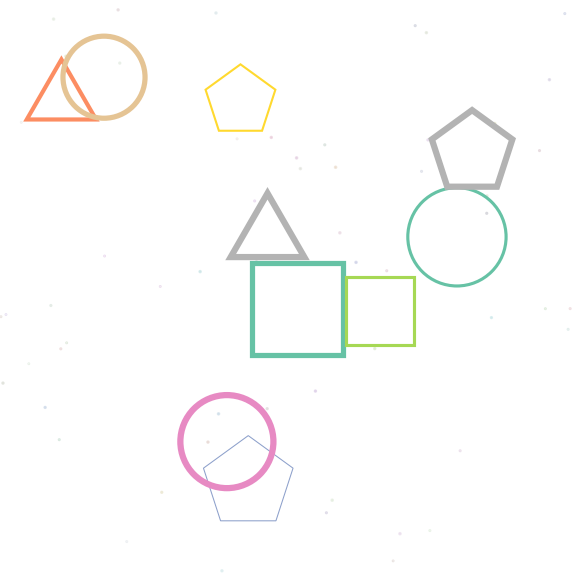[{"shape": "circle", "thickness": 1.5, "radius": 0.43, "center": [0.791, 0.589]}, {"shape": "square", "thickness": 2.5, "radius": 0.4, "center": [0.515, 0.464]}, {"shape": "triangle", "thickness": 2, "radius": 0.35, "center": [0.106, 0.827]}, {"shape": "pentagon", "thickness": 0.5, "radius": 0.41, "center": [0.43, 0.163]}, {"shape": "circle", "thickness": 3, "radius": 0.4, "center": [0.393, 0.234]}, {"shape": "square", "thickness": 1.5, "radius": 0.3, "center": [0.658, 0.461]}, {"shape": "pentagon", "thickness": 1, "radius": 0.32, "center": [0.416, 0.824]}, {"shape": "circle", "thickness": 2.5, "radius": 0.36, "center": [0.18, 0.865]}, {"shape": "triangle", "thickness": 3, "radius": 0.37, "center": [0.463, 0.591]}, {"shape": "pentagon", "thickness": 3, "radius": 0.37, "center": [0.817, 0.735]}]